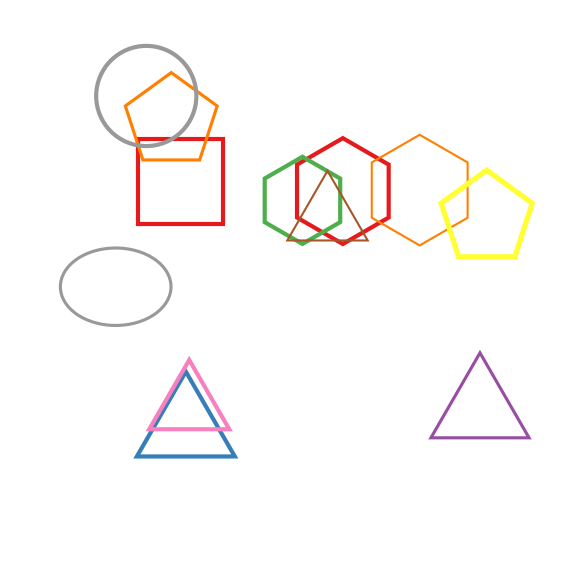[{"shape": "square", "thickness": 2, "radius": 0.37, "center": [0.312, 0.685]}, {"shape": "hexagon", "thickness": 2, "radius": 0.46, "center": [0.594, 0.668]}, {"shape": "triangle", "thickness": 2, "radius": 0.49, "center": [0.322, 0.258]}, {"shape": "hexagon", "thickness": 2, "radius": 0.38, "center": [0.524, 0.652]}, {"shape": "triangle", "thickness": 1.5, "radius": 0.49, "center": [0.831, 0.29]}, {"shape": "pentagon", "thickness": 1.5, "radius": 0.42, "center": [0.297, 0.79]}, {"shape": "hexagon", "thickness": 1, "radius": 0.48, "center": [0.727, 0.67]}, {"shape": "pentagon", "thickness": 2.5, "radius": 0.41, "center": [0.843, 0.622]}, {"shape": "triangle", "thickness": 1, "radius": 0.4, "center": [0.567, 0.623]}, {"shape": "triangle", "thickness": 2, "radius": 0.4, "center": [0.328, 0.296]}, {"shape": "circle", "thickness": 2, "radius": 0.43, "center": [0.253, 0.833]}, {"shape": "oval", "thickness": 1.5, "radius": 0.48, "center": [0.2, 0.503]}]